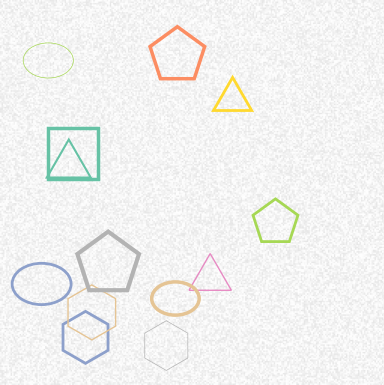[{"shape": "square", "thickness": 2.5, "radius": 0.33, "center": [0.19, 0.601]}, {"shape": "triangle", "thickness": 1.5, "radius": 0.33, "center": [0.179, 0.572]}, {"shape": "pentagon", "thickness": 2.5, "radius": 0.37, "center": [0.461, 0.856]}, {"shape": "oval", "thickness": 2, "radius": 0.38, "center": [0.108, 0.262]}, {"shape": "hexagon", "thickness": 2, "radius": 0.34, "center": [0.222, 0.124]}, {"shape": "triangle", "thickness": 1, "radius": 0.32, "center": [0.546, 0.278]}, {"shape": "pentagon", "thickness": 2, "radius": 0.31, "center": [0.716, 0.422]}, {"shape": "oval", "thickness": 0.5, "radius": 0.33, "center": [0.125, 0.843]}, {"shape": "triangle", "thickness": 2, "radius": 0.29, "center": [0.604, 0.742]}, {"shape": "oval", "thickness": 2.5, "radius": 0.31, "center": [0.456, 0.225]}, {"shape": "hexagon", "thickness": 1, "radius": 0.36, "center": [0.239, 0.189]}, {"shape": "hexagon", "thickness": 0.5, "radius": 0.32, "center": [0.432, 0.102]}, {"shape": "pentagon", "thickness": 3, "radius": 0.42, "center": [0.281, 0.314]}]